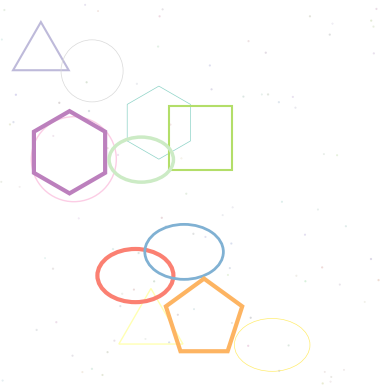[{"shape": "hexagon", "thickness": 0.5, "radius": 0.47, "center": [0.413, 0.681]}, {"shape": "triangle", "thickness": 1, "radius": 0.48, "center": [0.392, 0.154]}, {"shape": "triangle", "thickness": 1.5, "radius": 0.42, "center": [0.106, 0.859]}, {"shape": "oval", "thickness": 3, "radius": 0.49, "center": [0.352, 0.284]}, {"shape": "oval", "thickness": 2, "radius": 0.51, "center": [0.478, 0.346]}, {"shape": "pentagon", "thickness": 3, "radius": 0.52, "center": [0.53, 0.172]}, {"shape": "square", "thickness": 1.5, "radius": 0.41, "center": [0.521, 0.641]}, {"shape": "circle", "thickness": 1, "radius": 0.55, "center": [0.192, 0.587]}, {"shape": "circle", "thickness": 0.5, "radius": 0.4, "center": [0.239, 0.816]}, {"shape": "hexagon", "thickness": 3, "radius": 0.53, "center": [0.181, 0.605]}, {"shape": "oval", "thickness": 2.5, "radius": 0.42, "center": [0.367, 0.585]}, {"shape": "oval", "thickness": 0.5, "radius": 0.49, "center": [0.707, 0.104]}]